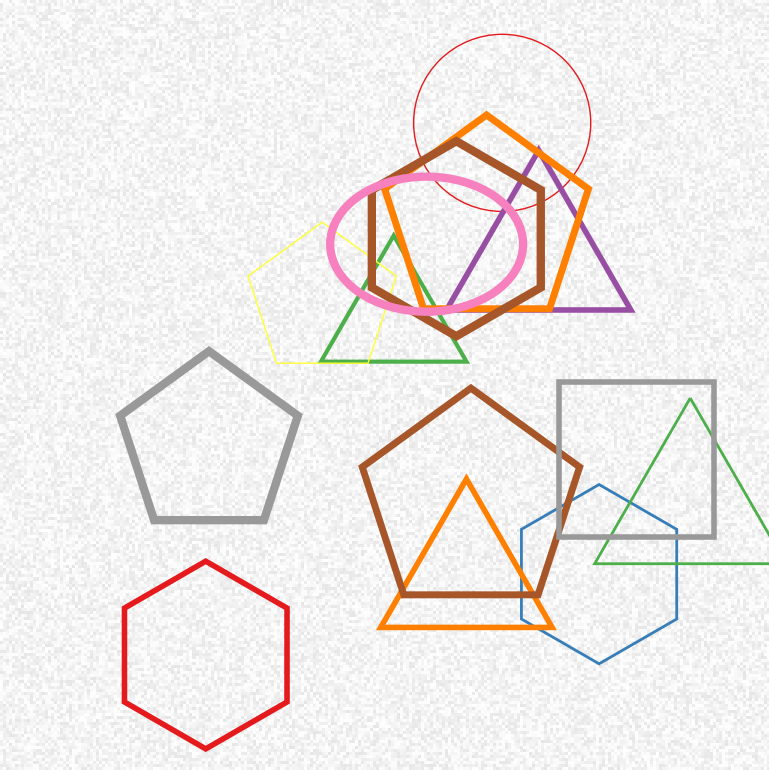[{"shape": "circle", "thickness": 0.5, "radius": 0.58, "center": [0.652, 0.84]}, {"shape": "hexagon", "thickness": 2, "radius": 0.61, "center": [0.267, 0.149]}, {"shape": "hexagon", "thickness": 1, "radius": 0.58, "center": [0.778, 0.254]}, {"shape": "triangle", "thickness": 1.5, "radius": 0.55, "center": [0.511, 0.585]}, {"shape": "triangle", "thickness": 1, "radius": 0.72, "center": [0.896, 0.34]}, {"shape": "triangle", "thickness": 2, "radius": 0.69, "center": [0.7, 0.667]}, {"shape": "triangle", "thickness": 2, "radius": 0.64, "center": [0.606, 0.249]}, {"shape": "pentagon", "thickness": 2.5, "radius": 0.7, "center": [0.632, 0.712]}, {"shape": "pentagon", "thickness": 0.5, "radius": 0.51, "center": [0.418, 0.61]}, {"shape": "hexagon", "thickness": 3, "radius": 0.63, "center": [0.593, 0.69]}, {"shape": "pentagon", "thickness": 2.5, "radius": 0.74, "center": [0.612, 0.348]}, {"shape": "oval", "thickness": 3, "radius": 0.63, "center": [0.554, 0.683]}, {"shape": "pentagon", "thickness": 3, "radius": 0.61, "center": [0.271, 0.423]}, {"shape": "square", "thickness": 2, "radius": 0.5, "center": [0.827, 0.404]}]